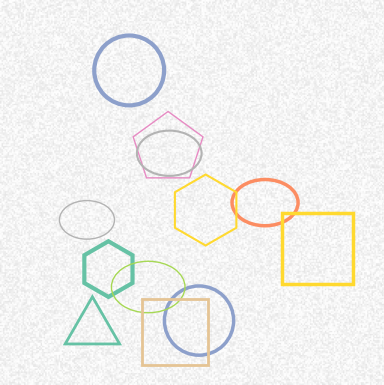[{"shape": "triangle", "thickness": 2, "radius": 0.41, "center": [0.24, 0.147]}, {"shape": "hexagon", "thickness": 3, "radius": 0.36, "center": [0.282, 0.301]}, {"shape": "oval", "thickness": 2.5, "radius": 0.43, "center": [0.688, 0.474]}, {"shape": "circle", "thickness": 3, "radius": 0.45, "center": [0.336, 0.817]}, {"shape": "circle", "thickness": 2.5, "radius": 0.45, "center": [0.517, 0.167]}, {"shape": "pentagon", "thickness": 1, "radius": 0.48, "center": [0.437, 0.615]}, {"shape": "oval", "thickness": 1, "radius": 0.48, "center": [0.385, 0.255]}, {"shape": "square", "thickness": 2.5, "radius": 0.46, "center": [0.824, 0.355]}, {"shape": "hexagon", "thickness": 1.5, "radius": 0.46, "center": [0.534, 0.455]}, {"shape": "square", "thickness": 2, "radius": 0.43, "center": [0.455, 0.138]}, {"shape": "oval", "thickness": 1.5, "radius": 0.42, "center": [0.44, 0.602]}, {"shape": "oval", "thickness": 1, "radius": 0.36, "center": [0.226, 0.429]}]